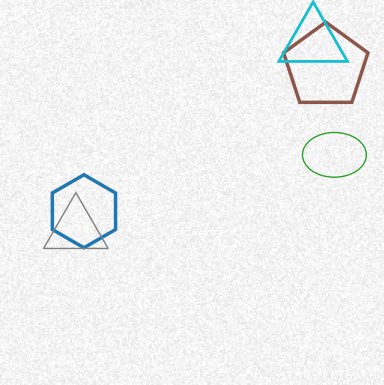[{"shape": "hexagon", "thickness": 2.5, "radius": 0.47, "center": [0.218, 0.451]}, {"shape": "oval", "thickness": 1, "radius": 0.41, "center": [0.869, 0.598]}, {"shape": "pentagon", "thickness": 2.5, "radius": 0.58, "center": [0.846, 0.827]}, {"shape": "triangle", "thickness": 1, "radius": 0.48, "center": [0.197, 0.403]}, {"shape": "triangle", "thickness": 2, "radius": 0.51, "center": [0.813, 0.892]}]